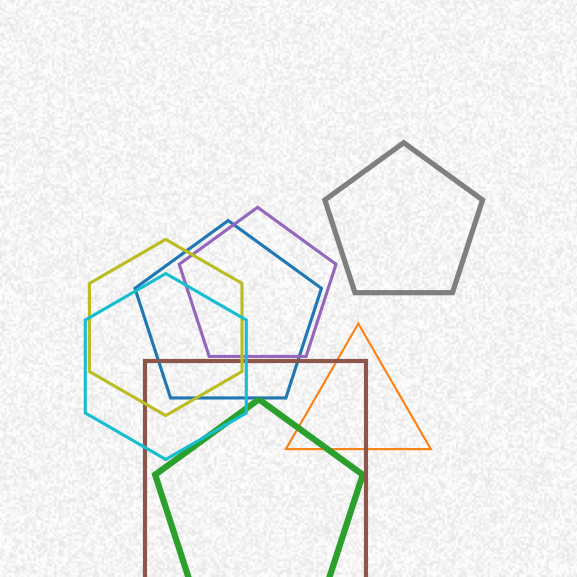[{"shape": "pentagon", "thickness": 1.5, "radius": 0.85, "center": [0.395, 0.447]}, {"shape": "triangle", "thickness": 1, "radius": 0.72, "center": [0.62, 0.294]}, {"shape": "pentagon", "thickness": 3, "radius": 0.94, "center": [0.448, 0.119]}, {"shape": "pentagon", "thickness": 1.5, "radius": 0.71, "center": [0.446, 0.497]}, {"shape": "square", "thickness": 2, "radius": 0.96, "center": [0.443, 0.181]}, {"shape": "pentagon", "thickness": 2.5, "radius": 0.72, "center": [0.699, 0.608]}, {"shape": "hexagon", "thickness": 1.5, "radius": 0.76, "center": [0.287, 0.432]}, {"shape": "hexagon", "thickness": 1.5, "radius": 0.8, "center": [0.287, 0.365]}]